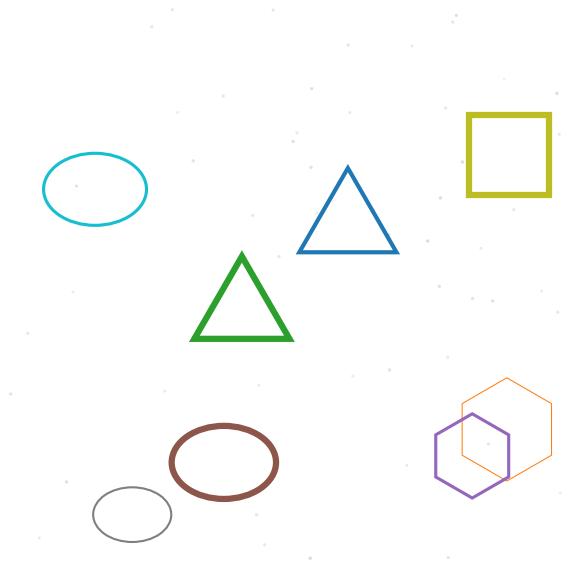[{"shape": "triangle", "thickness": 2, "radius": 0.49, "center": [0.602, 0.611]}, {"shape": "hexagon", "thickness": 0.5, "radius": 0.45, "center": [0.878, 0.256]}, {"shape": "triangle", "thickness": 3, "radius": 0.48, "center": [0.419, 0.46]}, {"shape": "hexagon", "thickness": 1.5, "radius": 0.36, "center": [0.818, 0.21]}, {"shape": "oval", "thickness": 3, "radius": 0.45, "center": [0.388, 0.198]}, {"shape": "oval", "thickness": 1, "radius": 0.34, "center": [0.229, 0.108]}, {"shape": "square", "thickness": 3, "radius": 0.35, "center": [0.882, 0.73]}, {"shape": "oval", "thickness": 1.5, "radius": 0.45, "center": [0.165, 0.671]}]